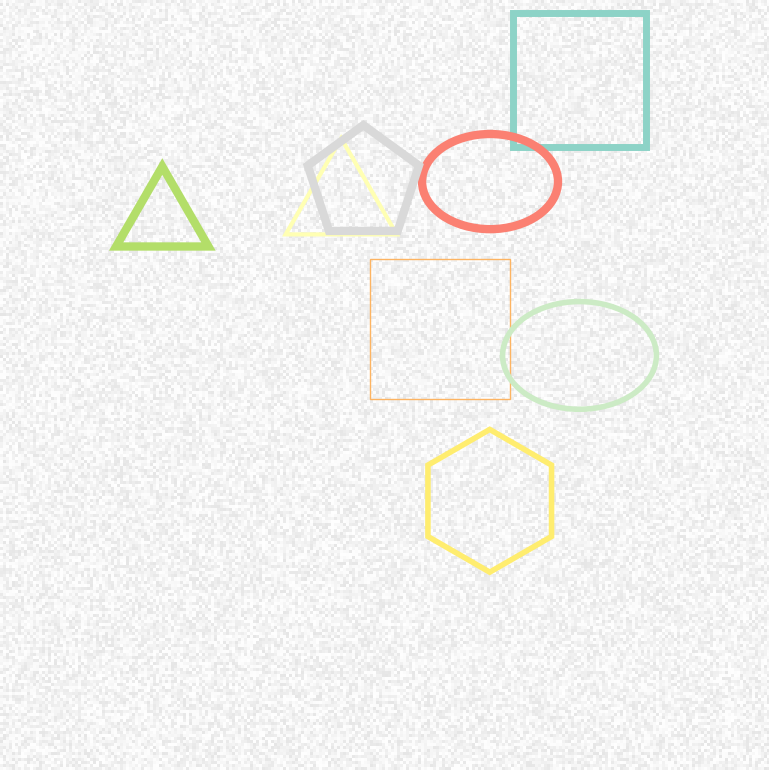[{"shape": "square", "thickness": 2.5, "radius": 0.43, "center": [0.753, 0.896]}, {"shape": "triangle", "thickness": 1.5, "radius": 0.42, "center": [0.443, 0.737]}, {"shape": "oval", "thickness": 3, "radius": 0.44, "center": [0.636, 0.764]}, {"shape": "square", "thickness": 0.5, "radius": 0.45, "center": [0.571, 0.573]}, {"shape": "triangle", "thickness": 3, "radius": 0.35, "center": [0.211, 0.714]}, {"shape": "pentagon", "thickness": 3, "radius": 0.38, "center": [0.472, 0.762]}, {"shape": "oval", "thickness": 2, "radius": 0.5, "center": [0.753, 0.538]}, {"shape": "hexagon", "thickness": 2, "radius": 0.46, "center": [0.636, 0.35]}]